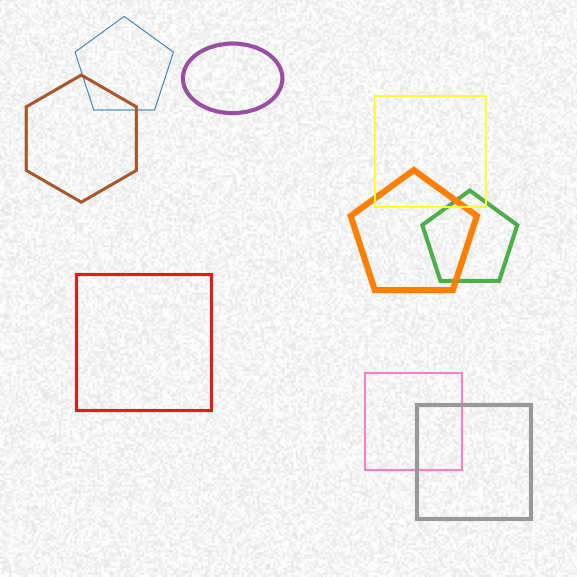[{"shape": "square", "thickness": 1.5, "radius": 0.59, "center": [0.249, 0.406]}, {"shape": "pentagon", "thickness": 0.5, "radius": 0.45, "center": [0.215, 0.881]}, {"shape": "pentagon", "thickness": 2, "radius": 0.43, "center": [0.814, 0.583]}, {"shape": "oval", "thickness": 2, "radius": 0.43, "center": [0.403, 0.863]}, {"shape": "pentagon", "thickness": 3, "radius": 0.57, "center": [0.717, 0.59]}, {"shape": "square", "thickness": 1, "radius": 0.48, "center": [0.746, 0.737]}, {"shape": "hexagon", "thickness": 1.5, "radius": 0.55, "center": [0.141, 0.759]}, {"shape": "square", "thickness": 1, "radius": 0.42, "center": [0.717, 0.269]}, {"shape": "square", "thickness": 2, "radius": 0.49, "center": [0.821, 0.199]}]